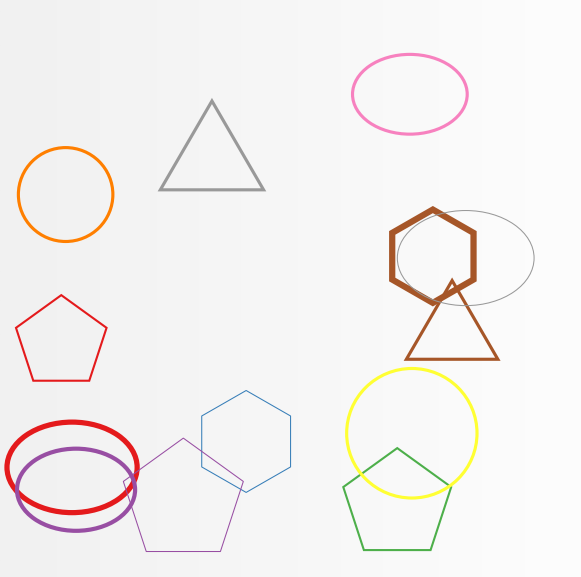[{"shape": "pentagon", "thickness": 1, "radius": 0.41, "center": [0.105, 0.406]}, {"shape": "oval", "thickness": 2.5, "radius": 0.56, "center": [0.124, 0.19]}, {"shape": "hexagon", "thickness": 0.5, "radius": 0.44, "center": [0.423, 0.235]}, {"shape": "pentagon", "thickness": 1, "radius": 0.49, "center": [0.683, 0.126]}, {"shape": "pentagon", "thickness": 0.5, "radius": 0.54, "center": [0.315, 0.132]}, {"shape": "oval", "thickness": 2, "radius": 0.51, "center": [0.131, 0.151]}, {"shape": "circle", "thickness": 1.5, "radius": 0.41, "center": [0.113, 0.662]}, {"shape": "circle", "thickness": 1.5, "radius": 0.56, "center": [0.709, 0.249]}, {"shape": "triangle", "thickness": 1.5, "radius": 0.45, "center": [0.778, 0.422]}, {"shape": "hexagon", "thickness": 3, "radius": 0.4, "center": [0.745, 0.555]}, {"shape": "oval", "thickness": 1.5, "radius": 0.49, "center": [0.705, 0.836]}, {"shape": "oval", "thickness": 0.5, "radius": 0.59, "center": [0.801, 0.552]}, {"shape": "triangle", "thickness": 1.5, "radius": 0.51, "center": [0.365, 0.722]}]